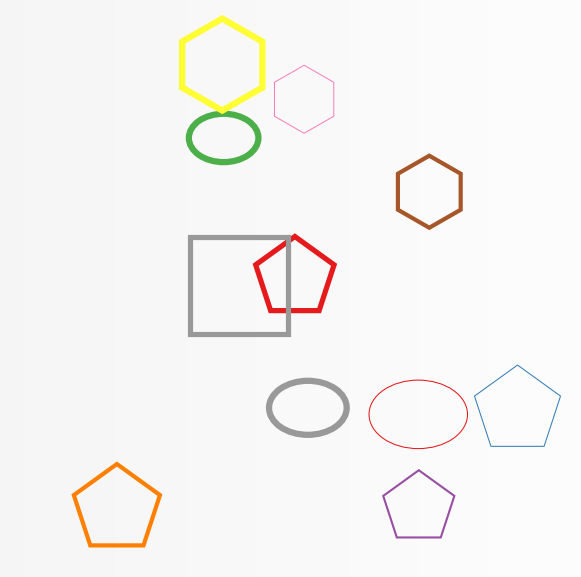[{"shape": "oval", "thickness": 0.5, "radius": 0.42, "center": [0.72, 0.282]}, {"shape": "pentagon", "thickness": 2.5, "radius": 0.35, "center": [0.507, 0.519]}, {"shape": "pentagon", "thickness": 0.5, "radius": 0.39, "center": [0.89, 0.289]}, {"shape": "oval", "thickness": 3, "radius": 0.3, "center": [0.385, 0.76]}, {"shape": "pentagon", "thickness": 1, "radius": 0.32, "center": [0.721, 0.121]}, {"shape": "pentagon", "thickness": 2, "radius": 0.39, "center": [0.201, 0.118]}, {"shape": "hexagon", "thickness": 3, "radius": 0.4, "center": [0.382, 0.887]}, {"shape": "hexagon", "thickness": 2, "radius": 0.31, "center": [0.739, 0.667]}, {"shape": "hexagon", "thickness": 0.5, "radius": 0.29, "center": [0.523, 0.827]}, {"shape": "square", "thickness": 2.5, "radius": 0.42, "center": [0.411, 0.505]}, {"shape": "oval", "thickness": 3, "radius": 0.33, "center": [0.53, 0.293]}]